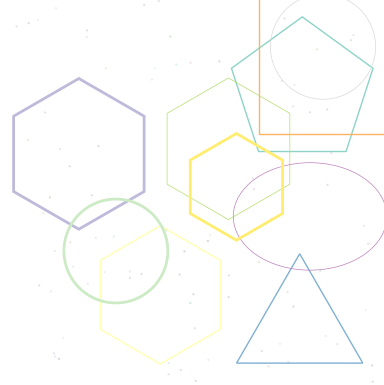[{"shape": "pentagon", "thickness": 1, "radius": 0.97, "center": [0.785, 0.763]}, {"shape": "hexagon", "thickness": 1, "radius": 0.9, "center": [0.417, 0.234]}, {"shape": "hexagon", "thickness": 2, "radius": 0.98, "center": [0.205, 0.6]}, {"shape": "triangle", "thickness": 1, "radius": 0.95, "center": [0.778, 0.152]}, {"shape": "square", "thickness": 1, "radius": 0.9, "center": [0.854, 0.832]}, {"shape": "hexagon", "thickness": 0.5, "radius": 0.92, "center": [0.593, 0.614]}, {"shape": "circle", "thickness": 0.5, "radius": 0.68, "center": [0.839, 0.879]}, {"shape": "oval", "thickness": 0.5, "radius": 1.0, "center": [0.805, 0.438]}, {"shape": "circle", "thickness": 2, "radius": 0.67, "center": [0.301, 0.348]}, {"shape": "hexagon", "thickness": 2, "radius": 0.69, "center": [0.614, 0.515]}]